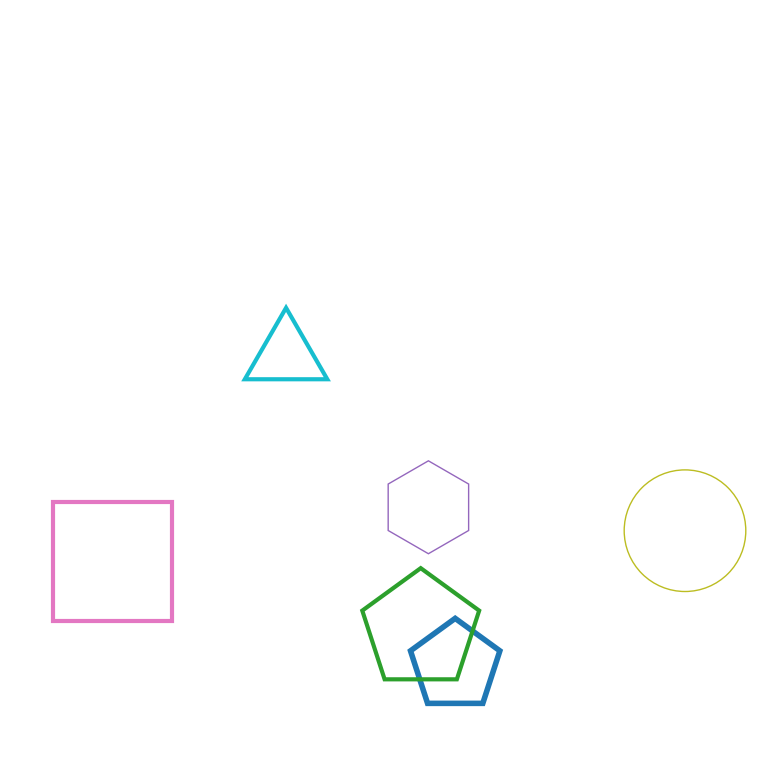[{"shape": "pentagon", "thickness": 2, "radius": 0.31, "center": [0.591, 0.136]}, {"shape": "pentagon", "thickness": 1.5, "radius": 0.4, "center": [0.546, 0.182]}, {"shape": "hexagon", "thickness": 0.5, "radius": 0.3, "center": [0.556, 0.341]}, {"shape": "square", "thickness": 1.5, "radius": 0.39, "center": [0.146, 0.271]}, {"shape": "circle", "thickness": 0.5, "radius": 0.39, "center": [0.89, 0.311]}, {"shape": "triangle", "thickness": 1.5, "radius": 0.31, "center": [0.372, 0.538]}]